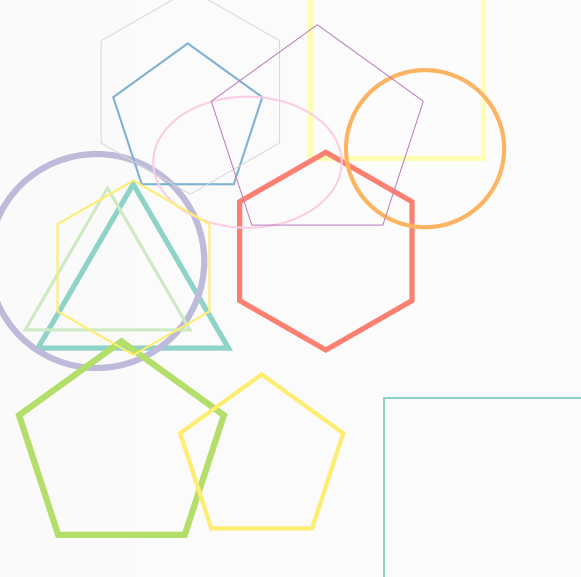[{"shape": "square", "thickness": 1, "radius": 0.88, "center": [0.836, 0.134]}, {"shape": "triangle", "thickness": 2.5, "radius": 0.95, "center": [0.229, 0.491]}, {"shape": "square", "thickness": 2.5, "radius": 0.74, "center": [0.682, 0.875]}, {"shape": "circle", "thickness": 3, "radius": 0.93, "center": [0.166, 0.547]}, {"shape": "hexagon", "thickness": 2.5, "radius": 0.86, "center": [0.561, 0.564]}, {"shape": "pentagon", "thickness": 1, "radius": 0.67, "center": [0.323, 0.789]}, {"shape": "circle", "thickness": 2, "radius": 0.68, "center": [0.731, 0.742]}, {"shape": "pentagon", "thickness": 3, "radius": 0.93, "center": [0.209, 0.223]}, {"shape": "oval", "thickness": 1, "radius": 0.81, "center": [0.426, 0.718]}, {"shape": "hexagon", "thickness": 0.5, "radius": 0.89, "center": [0.327, 0.84]}, {"shape": "pentagon", "thickness": 0.5, "radius": 0.96, "center": [0.546, 0.765]}, {"shape": "triangle", "thickness": 1.5, "radius": 0.82, "center": [0.185, 0.51]}, {"shape": "pentagon", "thickness": 2, "radius": 0.74, "center": [0.45, 0.203]}, {"shape": "hexagon", "thickness": 1, "radius": 0.75, "center": [0.23, 0.535]}]